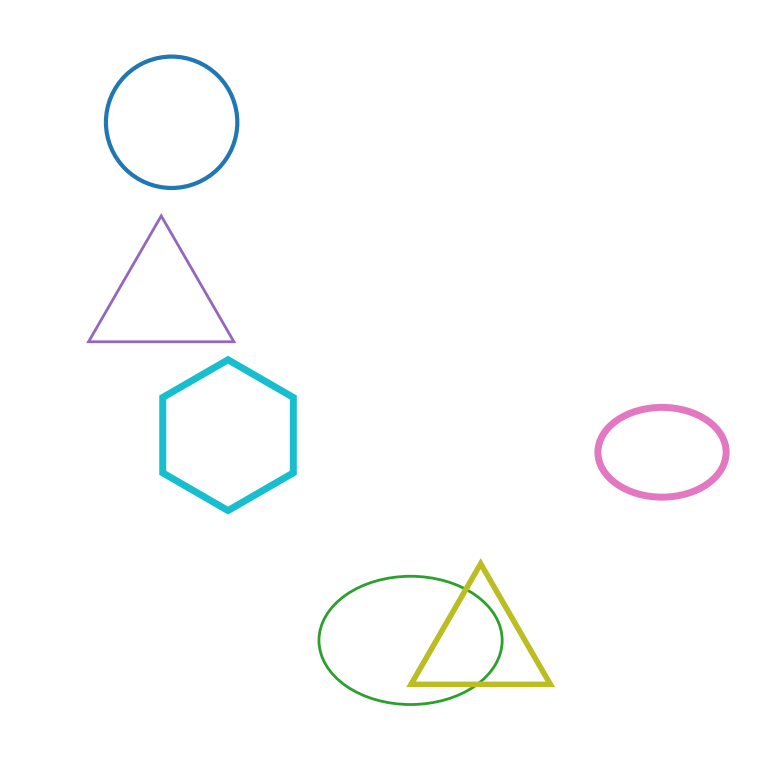[{"shape": "circle", "thickness": 1.5, "radius": 0.43, "center": [0.223, 0.841]}, {"shape": "oval", "thickness": 1, "radius": 0.59, "center": [0.533, 0.168]}, {"shape": "triangle", "thickness": 1, "radius": 0.54, "center": [0.209, 0.611]}, {"shape": "oval", "thickness": 2.5, "radius": 0.42, "center": [0.86, 0.413]}, {"shape": "triangle", "thickness": 2, "radius": 0.52, "center": [0.624, 0.163]}, {"shape": "hexagon", "thickness": 2.5, "radius": 0.49, "center": [0.296, 0.435]}]